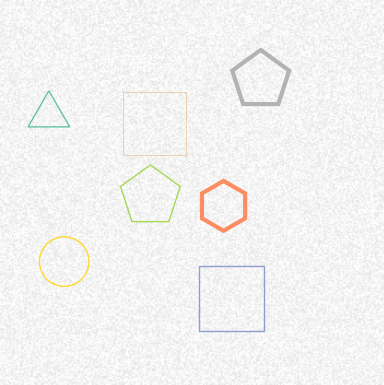[{"shape": "triangle", "thickness": 1, "radius": 0.31, "center": [0.127, 0.702]}, {"shape": "hexagon", "thickness": 3, "radius": 0.32, "center": [0.581, 0.465]}, {"shape": "square", "thickness": 1, "radius": 0.42, "center": [0.602, 0.224]}, {"shape": "pentagon", "thickness": 1, "radius": 0.41, "center": [0.391, 0.49]}, {"shape": "circle", "thickness": 1, "radius": 0.32, "center": [0.167, 0.321]}, {"shape": "square", "thickness": 0.5, "radius": 0.41, "center": [0.402, 0.679]}, {"shape": "pentagon", "thickness": 3, "radius": 0.39, "center": [0.677, 0.793]}]